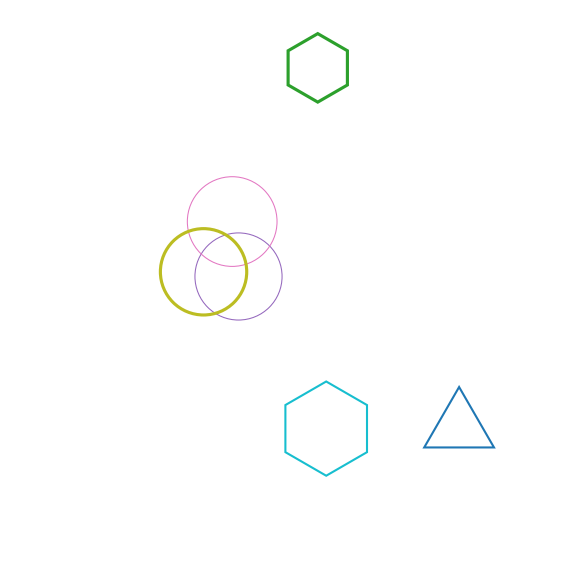[{"shape": "triangle", "thickness": 1, "radius": 0.35, "center": [0.795, 0.259]}, {"shape": "hexagon", "thickness": 1.5, "radius": 0.3, "center": [0.55, 0.882]}, {"shape": "circle", "thickness": 0.5, "radius": 0.38, "center": [0.413, 0.52]}, {"shape": "circle", "thickness": 0.5, "radius": 0.39, "center": [0.402, 0.615]}, {"shape": "circle", "thickness": 1.5, "radius": 0.37, "center": [0.352, 0.528]}, {"shape": "hexagon", "thickness": 1, "radius": 0.41, "center": [0.565, 0.257]}]